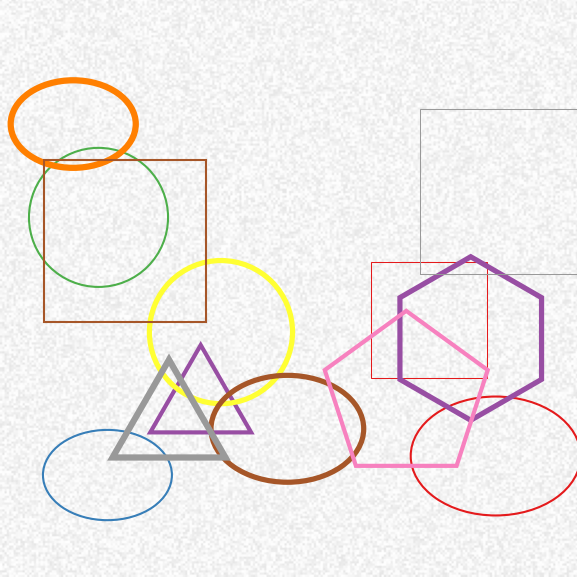[{"shape": "square", "thickness": 0.5, "radius": 0.5, "center": [0.743, 0.445]}, {"shape": "oval", "thickness": 1, "radius": 0.74, "center": [0.858, 0.21]}, {"shape": "oval", "thickness": 1, "radius": 0.56, "center": [0.186, 0.177]}, {"shape": "circle", "thickness": 1, "radius": 0.6, "center": [0.171, 0.623]}, {"shape": "hexagon", "thickness": 2.5, "radius": 0.71, "center": [0.815, 0.413]}, {"shape": "triangle", "thickness": 2, "radius": 0.5, "center": [0.348, 0.301]}, {"shape": "oval", "thickness": 3, "radius": 0.54, "center": [0.127, 0.784]}, {"shape": "circle", "thickness": 2.5, "radius": 0.62, "center": [0.383, 0.424]}, {"shape": "square", "thickness": 1, "radius": 0.7, "center": [0.216, 0.582]}, {"shape": "oval", "thickness": 2.5, "radius": 0.66, "center": [0.498, 0.257]}, {"shape": "pentagon", "thickness": 2, "radius": 0.74, "center": [0.703, 0.312]}, {"shape": "triangle", "thickness": 3, "radius": 0.56, "center": [0.293, 0.263]}, {"shape": "square", "thickness": 0.5, "radius": 0.71, "center": [0.87, 0.668]}]